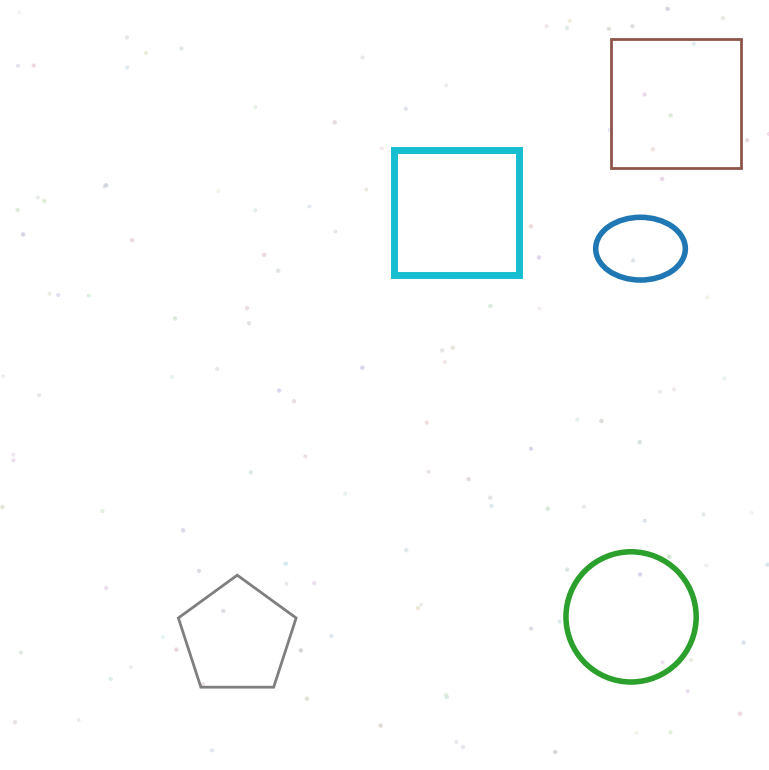[{"shape": "oval", "thickness": 2, "radius": 0.29, "center": [0.832, 0.677]}, {"shape": "circle", "thickness": 2, "radius": 0.42, "center": [0.82, 0.199]}, {"shape": "square", "thickness": 1, "radius": 0.42, "center": [0.878, 0.866]}, {"shape": "pentagon", "thickness": 1, "radius": 0.4, "center": [0.308, 0.173]}, {"shape": "square", "thickness": 2.5, "radius": 0.41, "center": [0.593, 0.724]}]